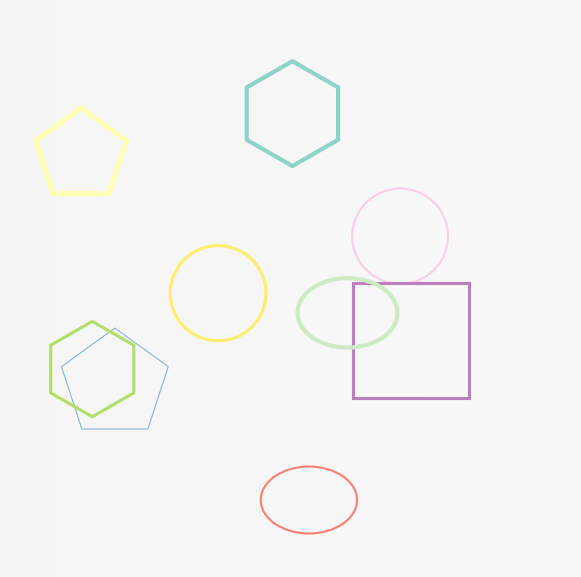[{"shape": "hexagon", "thickness": 2, "radius": 0.45, "center": [0.503, 0.802]}, {"shape": "pentagon", "thickness": 2.5, "radius": 0.41, "center": [0.14, 0.73]}, {"shape": "oval", "thickness": 1, "radius": 0.41, "center": [0.531, 0.133]}, {"shape": "pentagon", "thickness": 0.5, "radius": 0.48, "center": [0.198, 0.334]}, {"shape": "hexagon", "thickness": 1.5, "radius": 0.41, "center": [0.159, 0.36]}, {"shape": "circle", "thickness": 1, "radius": 0.41, "center": [0.688, 0.59]}, {"shape": "square", "thickness": 1.5, "radius": 0.5, "center": [0.707, 0.41]}, {"shape": "oval", "thickness": 2, "radius": 0.43, "center": [0.598, 0.457]}, {"shape": "circle", "thickness": 1.5, "radius": 0.41, "center": [0.375, 0.491]}]